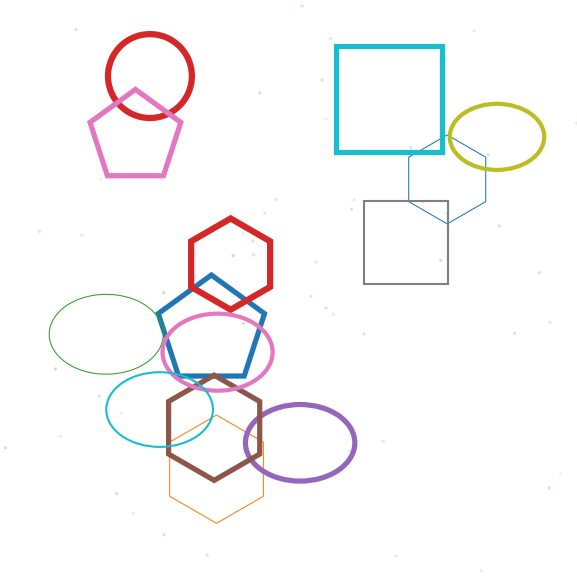[{"shape": "hexagon", "thickness": 0.5, "radius": 0.39, "center": [0.774, 0.688]}, {"shape": "pentagon", "thickness": 2.5, "radius": 0.48, "center": [0.366, 0.426]}, {"shape": "hexagon", "thickness": 0.5, "radius": 0.47, "center": [0.375, 0.187]}, {"shape": "oval", "thickness": 0.5, "radius": 0.49, "center": [0.184, 0.42]}, {"shape": "hexagon", "thickness": 3, "radius": 0.39, "center": [0.399, 0.542]}, {"shape": "circle", "thickness": 3, "radius": 0.36, "center": [0.26, 0.867]}, {"shape": "oval", "thickness": 2.5, "radius": 0.47, "center": [0.52, 0.232]}, {"shape": "hexagon", "thickness": 2.5, "radius": 0.46, "center": [0.371, 0.258]}, {"shape": "oval", "thickness": 2, "radius": 0.48, "center": [0.377, 0.389]}, {"shape": "pentagon", "thickness": 2.5, "radius": 0.41, "center": [0.234, 0.762]}, {"shape": "square", "thickness": 1, "radius": 0.36, "center": [0.703, 0.579]}, {"shape": "oval", "thickness": 2, "radius": 0.41, "center": [0.861, 0.762]}, {"shape": "square", "thickness": 2.5, "radius": 0.46, "center": [0.673, 0.827]}, {"shape": "oval", "thickness": 1, "radius": 0.46, "center": [0.276, 0.29]}]